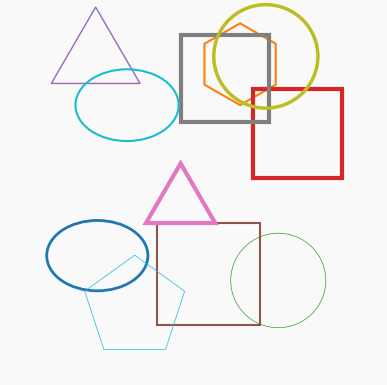[{"shape": "oval", "thickness": 2, "radius": 0.65, "center": [0.251, 0.336]}, {"shape": "hexagon", "thickness": 1.5, "radius": 0.53, "center": [0.62, 0.833]}, {"shape": "circle", "thickness": 0.5, "radius": 0.61, "center": [0.718, 0.272]}, {"shape": "square", "thickness": 3, "radius": 0.58, "center": [0.767, 0.653]}, {"shape": "triangle", "thickness": 1, "radius": 0.66, "center": [0.247, 0.849]}, {"shape": "square", "thickness": 1.5, "radius": 0.66, "center": [0.538, 0.289]}, {"shape": "triangle", "thickness": 3, "radius": 0.52, "center": [0.466, 0.472]}, {"shape": "square", "thickness": 3, "radius": 0.56, "center": [0.581, 0.796]}, {"shape": "circle", "thickness": 2.5, "radius": 0.67, "center": [0.686, 0.854]}, {"shape": "oval", "thickness": 1.5, "radius": 0.67, "center": [0.328, 0.727]}, {"shape": "pentagon", "thickness": 0.5, "radius": 0.68, "center": [0.348, 0.202]}]